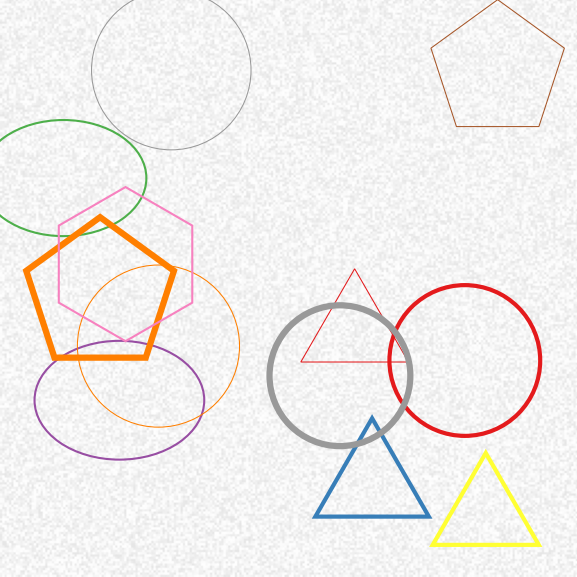[{"shape": "circle", "thickness": 2, "radius": 0.65, "center": [0.805, 0.375]}, {"shape": "triangle", "thickness": 0.5, "radius": 0.54, "center": [0.614, 0.426]}, {"shape": "triangle", "thickness": 2, "radius": 0.57, "center": [0.644, 0.161]}, {"shape": "oval", "thickness": 1, "radius": 0.72, "center": [0.11, 0.691]}, {"shape": "oval", "thickness": 1, "radius": 0.73, "center": [0.207, 0.306]}, {"shape": "circle", "thickness": 0.5, "radius": 0.7, "center": [0.274, 0.4]}, {"shape": "pentagon", "thickness": 3, "radius": 0.67, "center": [0.173, 0.489]}, {"shape": "triangle", "thickness": 2, "radius": 0.53, "center": [0.841, 0.109]}, {"shape": "pentagon", "thickness": 0.5, "radius": 0.61, "center": [0.862, 0.878]}, {"shape": "hexagon", "thickness": 1, "radius": 0.67, "center": [0.217, 0.542]}, {"shape": "circle", "thickness": 0.5, "radius": 0.69, "center": [0.297, 0.878]}, {"shape": "circle", "thickness": 3, "radius": 0.61, "center": [0.589, 0.349]}]